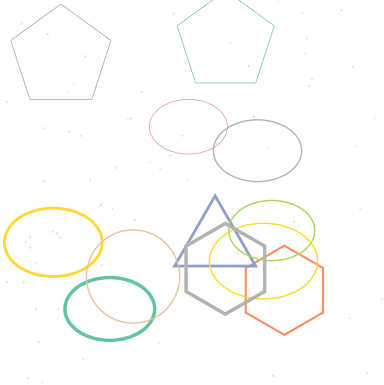[{"shape": "pentagon", "thickness": 0.5, "radius": 0.66, "center": [0.586, 0.892]}, {"shape": "oval", "thickness": 2.5, "radius": 0.58, "center": [0.285, 0.198]}, {"shape": "hexagon", "thickness": 1.5, "radius": 0.58, "center": [0.739, 0.246]}, {"shape": "pentagon", "thickness": 0.5, "radius": 0.68, "center": [0.158, 0.852]}, {"shape": "triangle", "thickness": 2, "radius": 0.61, "center": [0.559, 0.37]}, {"shape": "oval", "thickness": 0.5, "radius": 0.51, "center": [0.489, 0.671]}, {"shape": "oval", "thickness": 1, "radius": 0.56, "center": [0.706, 0.401]}, {"shape": "oval", "thickness": 1, "radius": 0.7, "center": [0.685, 0.322]}, {"shape": "oval", "thickness": 2, "radius": 0.63, "center": [0.138, 0.371]}, {"shape": "circle", "thickness": 1, "radius": 0.61, "center": [0.346, 0.282]}, {"shape": "hexagon", "thickness": 2.5, "radius": 0.59, "center": [0.585, 0.302]}, {"shape": "oval", "thickness": 1, "radius": 0.57, "center": [0.669, 0.609]}]